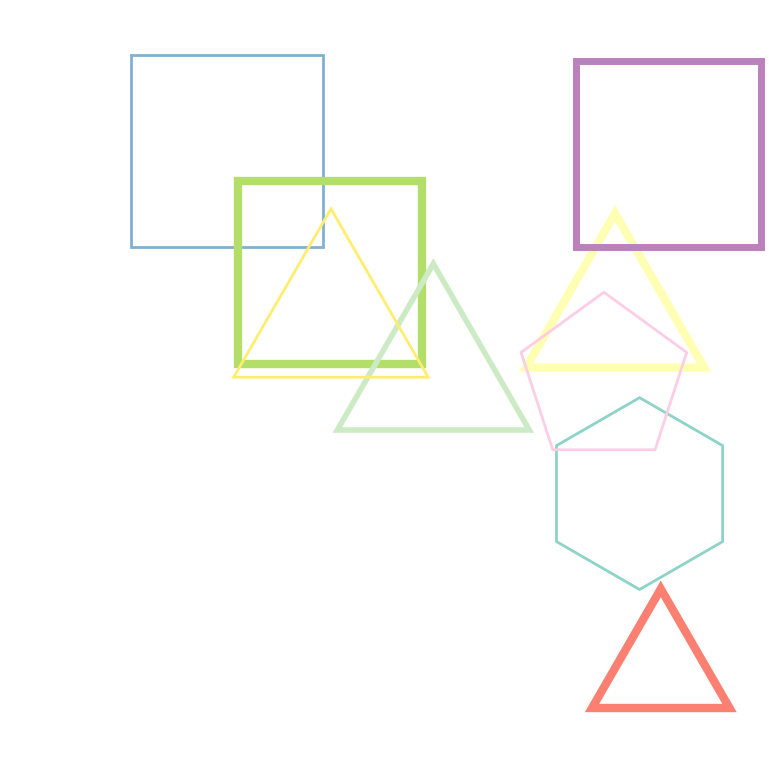[{"shape": "hexagon", "thickness": 1, "radius": 0.62, "center": [0.831, 0.359]}, {"shape": "triangle", "thickness": 3, "radius": 0.67, "center": [0.799, 0.589]}, {"shape": "triangle", "thickness": 3, "radius": 0.52, "center": [0.858, 0.132]}, {"shape": "square", "thickness": 1, "radius": 0.62, "center": [0.294, 0.804]}, {"shape": "square", "thickness": 3, "radius": 0.6, "center": [0.428, 0.646]}, {"shape": "pentagon", "thickness": 1, "radius": 0.57, "center": [0.784, 0.507]}, {"shape": "square", "thickness": 2.5, "radius": 0.6, "center": [0.869, 0.8]}, {"shape": "triangle", "thickness": 2, "radius": 0.72, "center": [0.563, 0.514]}, {"shape": "triangle", "thickness": 1, "radius": 0.73, "center": [0.43, 0.583]}]